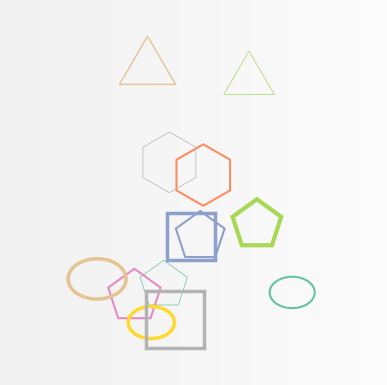[{"shape": "oval", "thickness": 1.5, "radius": 0.29, "center": [0.754, 0.24]}, {"shape": "pentagon", "thickness": 0.5, "radius": 0.32, "center": [0.423, 0.26]}, {"shape": "hexagon", "thickness": 1.5, "radius": 0.4, "center": [0.525, 0.545]}, {"shape": "pentagon", "thickness": 1.5, "radius": 0.33, "center": [0.517, 0.386]}, {"shape": "square", "thickness": 2.5, "radius": 0.31, "center": [0.493, 0.386]}, {"shape": "pentagon", "thickness": 1.5, "radius": 0.36, "center": [0.347, 0.231]}, {"shape": "pentagon", "thickness": 3, "radius": 0.33, "center": [0.663, 0.416]}, {"shape": "triangle", "thickness": 0.5, "radius": 0.38, "center": [0.643, 0.792]}, {"shape": "oval", "thickness": 2.5, "radius": 0.3, "center": [0.391, 0.162]}, {"shape": "oval", "thickness": 2.5, "radius": 0.37, "center": [0.251, 0.276]}, {"shape": "triangle", "thickness": 1, "radius": 0.42, "center": [0.381, 0.823]}, {"shape": "square", "thickness": 2.5, "radius": 0.37, "center": [0.452, 0.17]}, {"shape": "hexagon", "thickness": 0.5, "radius": 0.39, "center": [0.437, 0.578]}]